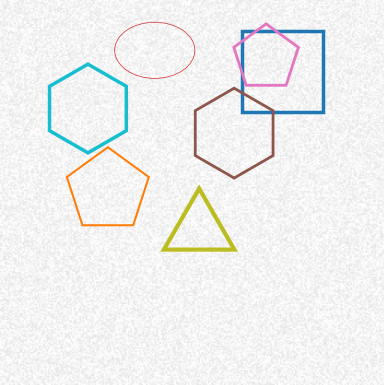[{"shape": "square", "thickness": 2.5, "radius": 0.53, "center": [0.733, 0.815]}, {"shape": "pentagon", "thickness": 1.5, "radius": 0.56, "center": [0.28, 0.506]}, {"shape": "oval", "thickness": 0.5, "radius": 0.52, "center": [0.402, 0.869]}, {"shape": "hexagon", "thickness": 2, "radius": 0.58, "center": [0.608, 0.654]}, {"shape": "pentagon", "thickness": 2, "radius": 0.44, "center": [0.691, 0.85]}, {"shape": "triangle", "thickness": 3, "radius": 0.53, "center": [0.517, 0.405]}, {"shape": "hexagon", "thickness": 2.5, "radius": 0.58, "center": [0.228, 0.718]}]